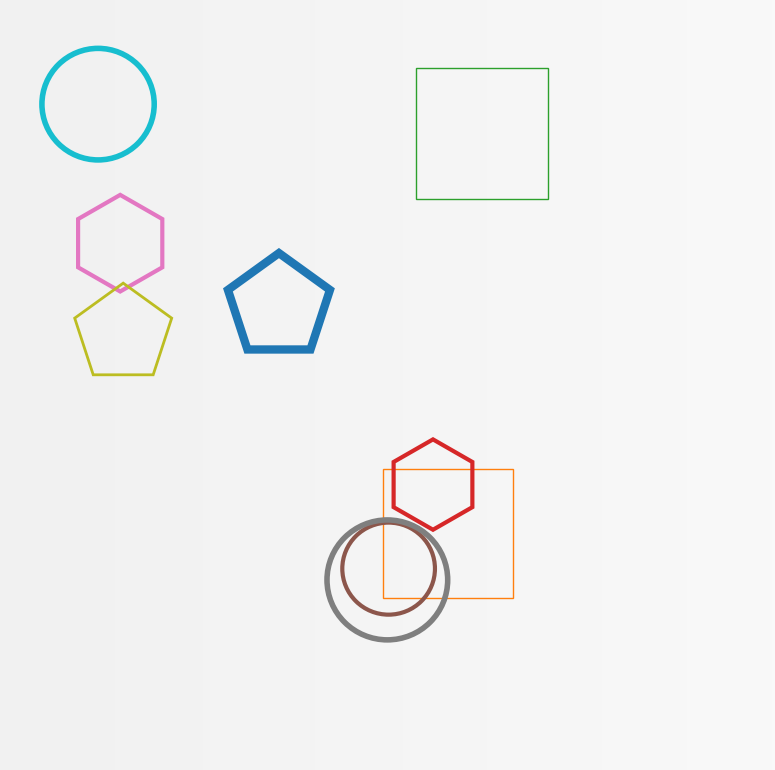[{"shape": "pentagon", "thickness": 3, "radius": 0.35, "center": [0.36, 0.602]}, {"shape": "square", "thickness": 0.5, "radius": 0.42, "center": [0.578, 0.308]}, {"shape": "square", "thickness": 0.5, "radius": 0.43, "center": [0.622, 0.827]}, {"shape": "hexagon", "thickness": 1.5, "radius": 0.29, "center": [0.559, 0.371]}, {"shape": "circle", "thickness": 1.5, "radius": 0.3, "center": [0.501, 0.262]}, {"shape": "hexagon", "thickness": 1.5, "radius": 0.31, "center": [0.155, 0.684]}, {"shape": "circle", "thickness": 2, "radius": 0.39, "center": [0.5, 0.247]}, {"shape": "pentagon", "thickness": 1, "radius": 0.33, "center": [0.159, 0.566]}, {"shape": "circle", "thickness": 2, "radius": 0.36, "center": [0.127, 0.865]}]